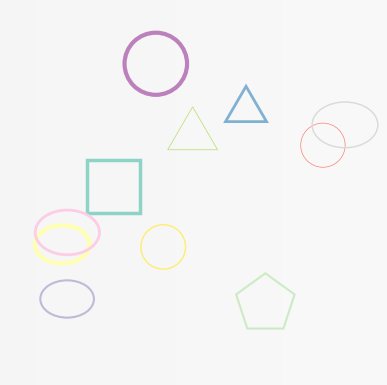[{"shape": "square", "thickness": 2.5, "radius": 0.34, "center": [0.292, 0.515]}, {"shape": "oval", "thickness": 3, "radius": 0.35, "center": [0.161, 0.365]}, {"shape": "oval", "thickness": 1.5, "radius": 0.35, "center": [0.173, 0.223]}, {"shape": "circle", "thickness": 0.5, "radius": 0.29, "center": [0.833, 0.623]}, {"shape": "triangle", "thickness": 2, "radius": 0.31, "center": [0.635, 0.715]}, {"shape": "triangle", "thickness": 0.5, "radius": 0.37, "center": [0.497, 0.648]}, {"shape": "oval", "thickness": 2, "radius": 0.41, "center": [0.174, 0.396]}, {"shape": "oval", "thickness": 1, "radius": 0.42, "center": [0.89, 0.676]}, {"shape": "circle", "thickness": 3, "radius": 0.4, "center": [0.402, 0.834]}, {"shape": "pentagon", "thickness": 1.5, "radius": 0.4, "center": [0.685, 0.211]}, {"shape": "circle", "thickness": 1, "radius": 0.29, "center": [0.421, 0.359]}]